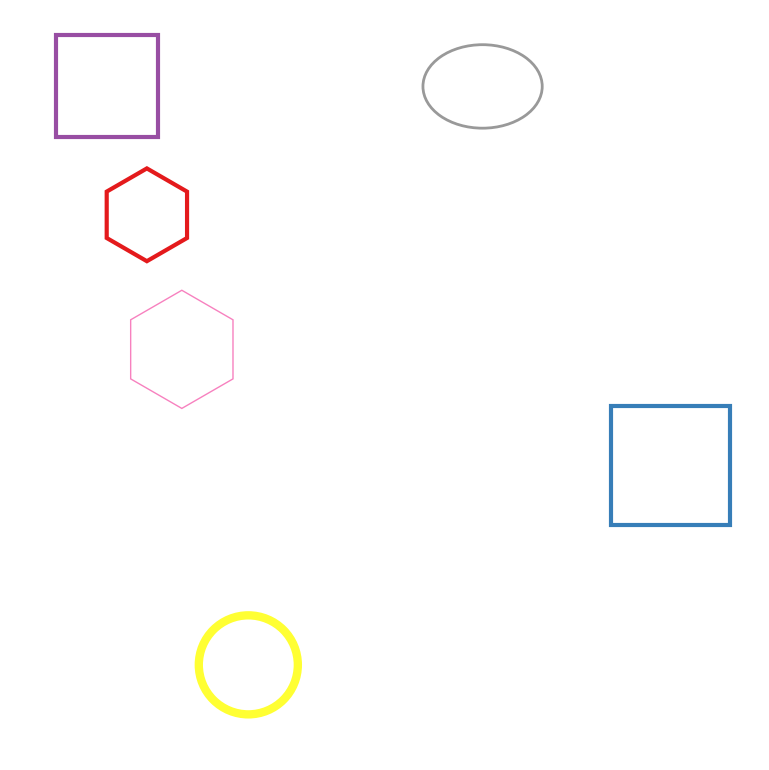[{"shape": "hexagon", "thickness": 1.5, "radius": 0.3, "center": [0.191, 0.721]}, {"shape": "square", "thickness": 1.5, "radius": 0.38, "center": [0.871, 0.395]}, {"shape": "square", "thickness": 1.5, "radius": 0.33, "center": [0.139, 0.888]}, {"shape": "circle", "thickness": 3, "radius": 0.32, "center": [0.323, 0.137]}, {"shape": "hexagon", "thickness": 0.5, "radius": 0.38, "center": [0.236, 0.546]}, {"shape": "oval", "thickness": 1, "radius": 0.39, "center": [0.627, 0.888]}]